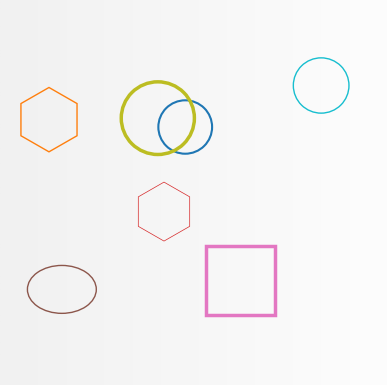[{"shape": "circle", "thickness": 1.5, "radius": 0.35, "center": [0.478, 0.67]}, {"shape": "hexagon", "thickness": 1, "radius": 0.42, "center": [0.126, 0.689]}, {"shape": "hexagon", "thickness": 0.5, "radius": 0.38, "center": [0.423, 0.45]}, {"shape": "oval", "thickness": 1, "radius": 0.44, "center": [0.16, 0.248]}, {"shape": "square", "thickness": 2.5, "radius": 0.45, "center": [0.62, 0.271]}, {"shape": "circle", "thickness": 2.5, "radius": 0.47, "center": [0.407, 0.693]}, {"shape": "circle", "thickness": 1, "radius": 0.36, "center": [0.829, 0.778]}]